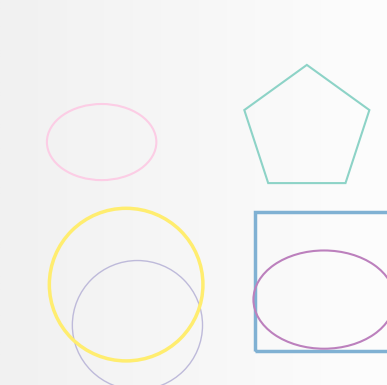[{"shape": "pentagon", "thickness": 1.5, "radius": 0.85, "center": [0.792, 0.662]}, {"shape": "circle", "thickness": 1, "radius": 0.84, "center": [0.355, 0.155]}, {"shape": "square", "thickness": 2.5, "radius": 0.9, "center": [0.837, 0.269]}, {"shape": "oval", "thickness": 1.5, "radius": 0.71, "center": [0.262, 0.631]}, {"shape": "oval", "thickness": 1.5, "radius": 0.91, "center": [0.836, 0.222]}, {"shape": "circle", "thickness": 2.5, "radius": 0.99, "center": [0.325, 0.261]}]